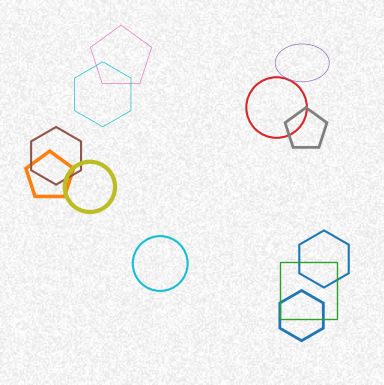[{"shape": "hexagon", "thickness": 2, "radius": 0.33, "center": [0.783, 0.18]}, {"shape": "hexagon", "thickness": 1.5, "radius": 0.37, "center": [0.842, 0.327]}, {"shape": "pentagon", "thickness": 2.5, "radius": 0.33, "center": [0.129, 0.542]}, {"shape": "square", "thickness": 1, "radius": 0.37, "center": [0.801, 0.246]}, {"shape": "circle", "thickness": 1.5, "radius": 0.39, "center": [0.718, 0.721]}, {"shape": "oval", "thickness": 0.5, "radius": 0.35, "center": [0.785, 0.837]}, {"shape": "hexagon", "thickness": 1.5, "radius": 0.37, "center": [0.146, 0.595]}, {"shape": "pentagon", "thickness": 0.5, "radius": 0.42, "center": [0.314, 0.851]}, {"shape": "pentagon", "thickness": 2, "radius": 0.29, "center": [0.795, 0.663]}, {"shape": "circle", "thickness": 3, "radius": 0.33, "center": [0.234, 0.515]}, {"shape": "circle", "thickness": 1.5, "radius": 0.36, "center": [0.416, 0.316]}, {"shape": "hexagon", "thickness": 0.5, "radius": 0.42, "center": [0.267, 0.755]}]